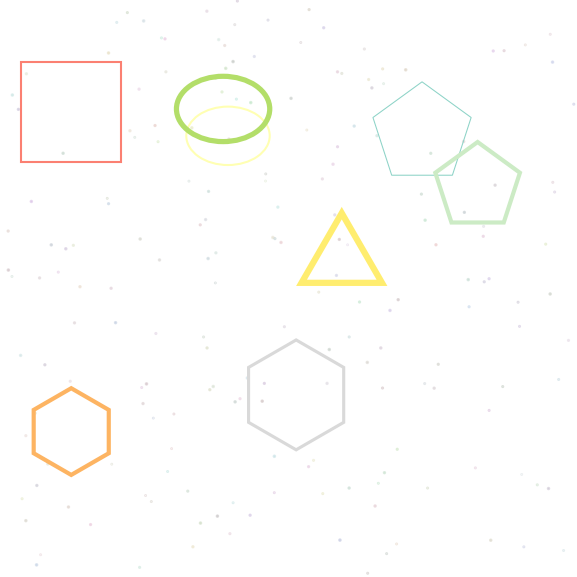[{"shape": "pentagon", "thickness": 0.5, "radius": 0.45, "center": [0.731, 0.768]}, {"shape": "oval", "thickness": 1, "radius": 0.36, "center": [0.395, 0.764]}, {"shape": "square", "thickness": 1, "radius": 0.43, "center": [0.123, 0.806]}, {"shape": "hexagon", "thickness": 2, "radius": 0.38, "center": [0.123, 0.252]}, {"shape": "oval", "thickness": 2.5, "radius": 0.4, "center": [0.386, 0.81]}, {"shape": "hexagon", "thickness": 1.5, "radius": 0.48, "center": [0.513, 0.315]}, {"shape": "pentagon", "thickness": 2, "radius": 0.39, "center": [0.827, 0.676]}, {"shape": "triangle", "thickness": 3, "radius": 0.4, "center": [0.592, 0.55]}]